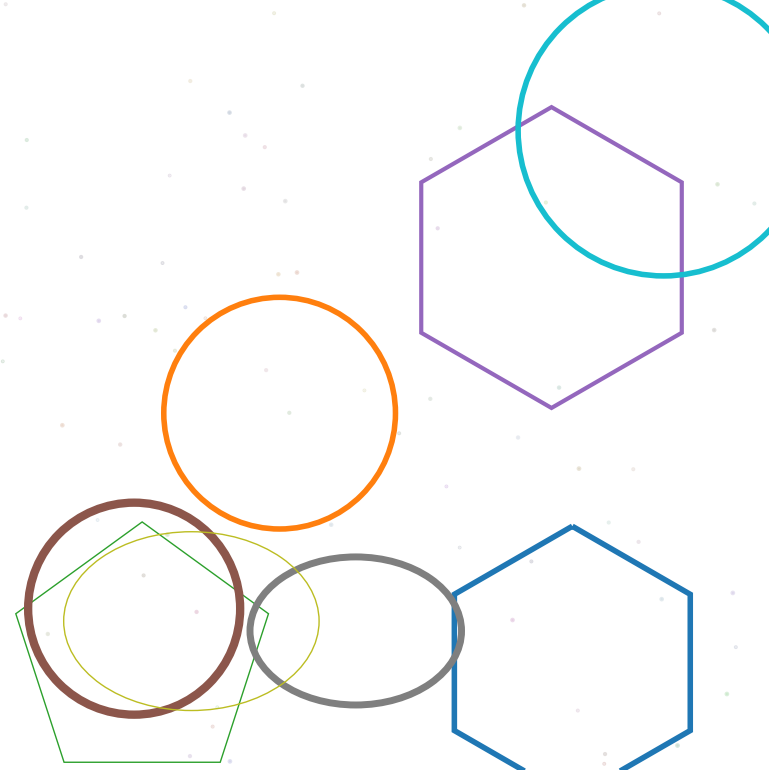[{"shape": "hexagon", "thickness": 2, "radius": 0.88, "center": [0.743, 0.14]}, {"shape": "circle", "thickness": 2, "radius": 0.75, "center": [0.363, 0.463]}, {"shape": "pentagon", "thickness": 0.5, "radius": 0.86, "center": [0.185, 0.15]}, {"shape": "hexagon", "thickness": 1.5, "radius": 0.98, "center": [0.716, 0.666]}, {"shape": "circle", "thickness": 3, "radius": 0.69, "center": [0.174, 0.21]}, {"shape": "oval", "thickness": 2.5, "radius": 0.69, "center": [0.462, 0.181]}, {"shape": "oval", "thickness": 0.5, "radius": 0.83, "center": [0.249, 0.193]}, {"shape": "circle", "thickness": 2, "radius": 0.94, "center": [0.862, 0.831]}]